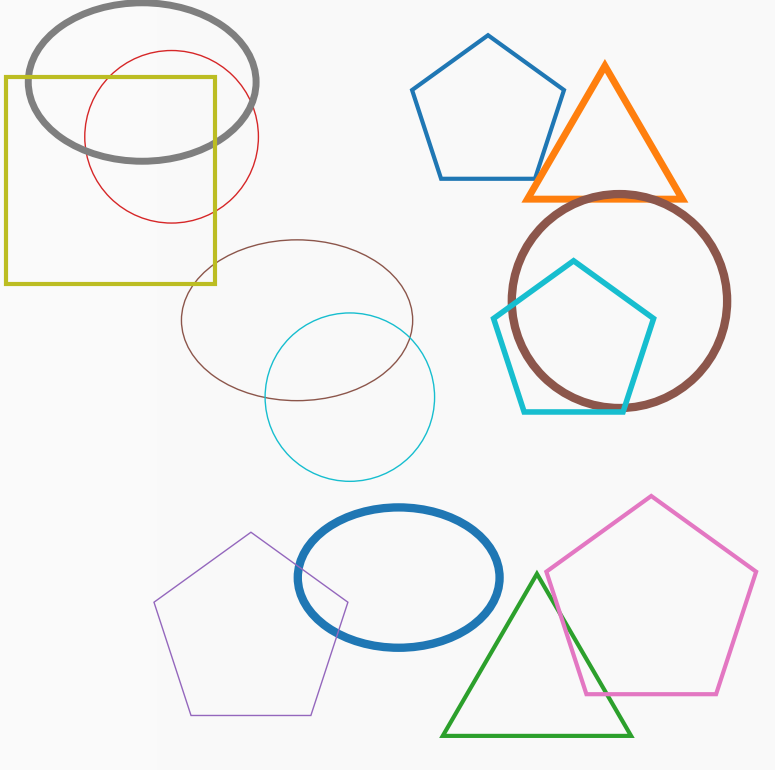[{"shape": "pentagon", "thickness": 1.5, "radius": 0.52, "center": [0.63, 0.851]}, {"shape": "oval", "thickness": 3, "radius": 0.65, "center": [0.514, 0.25]}, {"shape": "triangle", "thickness": 2.5, "radius": 0.58, "center": [0.781, 0.799]}, {"shape": "triangle", "thickness": 1.5, "radius": 0.7, "center": [0.693, 0.114]}, {"shape": "circle", "thickness": 0.5, "radius": 0.56, "center": [0.221, 0.822]}, {"shape": "pentagon", "thickness": 0.5, "radius": 0.66, "center": [0.324, 0.177]}, {"shape": "oval", "thickness": 0.5, "radius": 0.75, "center": [0.383, 0.584]}, {"shape": "circle", "thickness": 3, "radius": 0.69, "center": [0.799, 0.609]}, {"shape": "pentagon", "thickness": 1.5, "radius": 0.71, "center": [0.84, 0.214]}, {"shape": "oval", "thickness": 2.5, "radius": 0.73, "center": [0.183, 0.893]}, {"shape": "square", "thickness": 1.5, "radius": 0.67, "center": [0.143, 0.766]}, {"shape": "circle", "thickness": 0.5, "radius": 0.55, "center": [0.451, 0.484]}, {"shape": "pentagon", "thickness": 2, "radius": 0.54, "center": [0.74, 0.553]}]